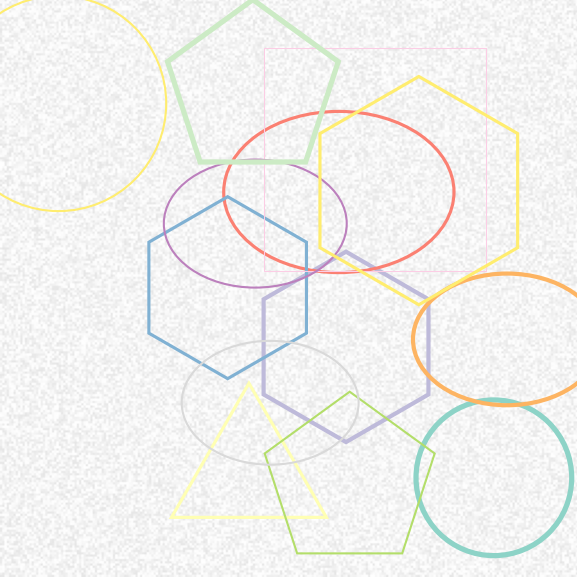[{"shape": "circle", "thickness": 2.5, "radius": 0.67, "center": [0.855, 0.172]}, {"shape": "triangle", "thickness": 1.5, "radius": 0.77, "center": [0.431, 0.181]}, {"shape": "hexagon", "thickness": 2, "radius": 0.82, "center": [0.599, 0.398]}, {"shape": "oval", "thickness": 1.5, "radius": 1.0, "center": [0.587, 0.667]}, {"shape": "hexagon", "thickness": 1.5, "radius": 0.79, "center": [0.394, 0.501]}, {"shape": "oval", "thickness": 2, "radius": 0.81, "center": [0.878, 0.411]}, {"shape": "pentagon", "thickness": 1, "radius": 0.77, "center": [0.606, 0.166]}, {"shape": "square", "thickness": 0.5, "radius": 0.96, "center": [0.649, 0.723]}, {"shape": "oval", "thickness": 1, "radius": 0.77, "center": [0.468, 0.302]}, {"shape": "oval", "thickness": 1, "radius": 0.79, "center": [0.442, 0.612]}, {"shape": "pentagon", "thickness": 2.5, "radius": 0.78, "center": [0.438, 0.844]}, {"shape": "hexagon", "thickness": 1.5, "radius": 0.99, "center": [0.725, 0.669]}, {"shape": "circle", "thickness": 1, "radius": 0.93, "center": [0.101, 0.82]}]